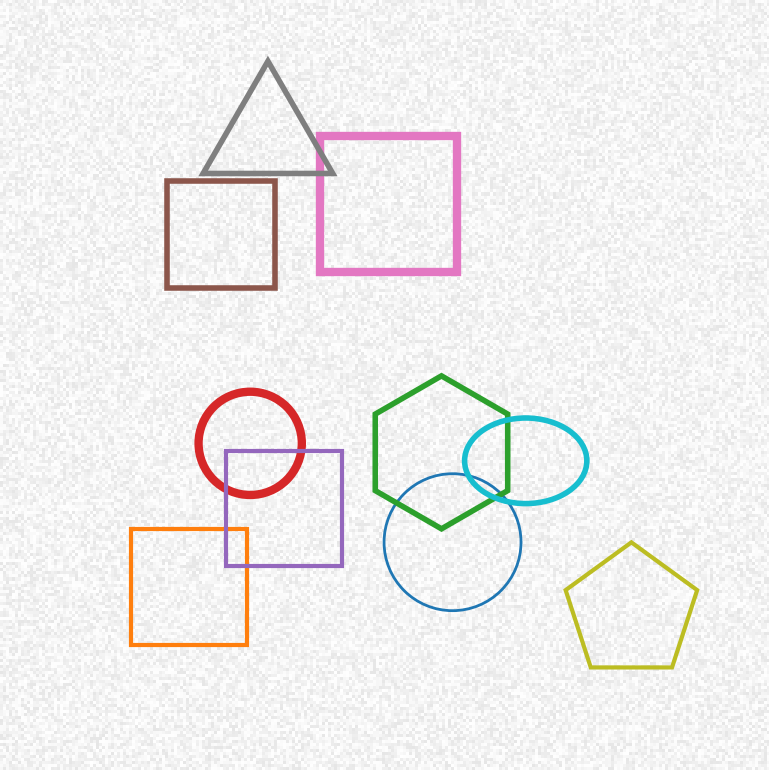[{"shape": "circle", "thickness": 1, "radius": 0.44, "center": [0.588, 0.296]}, {"shape": "square", "thickness": 1.5, "radius": 0.38, "center": [0.246, 0.238]}, {"shape": "hexagon", "thickness": 2, "radius": 0.5, "center": [0.573, 0.413]}, {"shape": "circle", "thickness": 3, "radius": 0.34, "center": [0.325, 0.424]}, {"shape": "square", "thickness": 1.5, "radius": 0.37, "center": [0.369, 0.34]}, {"shape": "square", "thickness": 2, "radius": 0.35, "center": [0.287, 0.695]}, {"shape": "square", "thickness": 3, "radius": 0.44, "center": [0.504, 0.735]}, {"shape": "triangle", "thickness": 2, "radius": 0.49, "center": [0.348, 0.823]}, {"shape": "pentagon", "thickness": 1.5, "radius": 0.45, "center": [0.82, 0.206]}, {"shape": "oval", "thickness": 2, "radius": 0.4, "center": [0.683, 0.402]}]